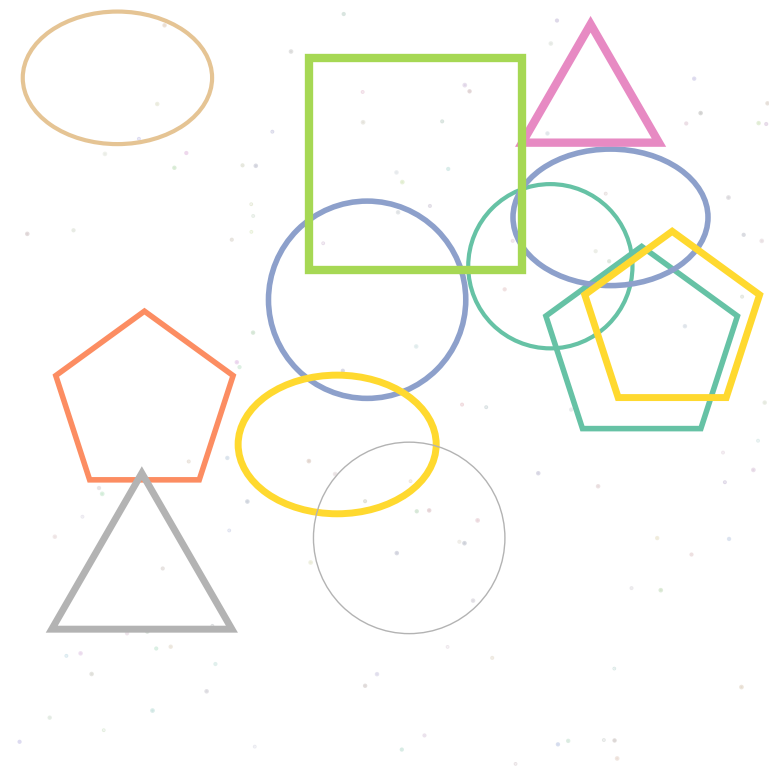[{"shape": "circle", "thickness": 1.5, "radius": 0.53, "center": [0.715, 0.654]}, {"shape": "pentagon", "thickness": 2, "radius": 0.65, "center": [0.833, 0.549]}, {"shape": "pentagon", "thickness": 2, "radius": 0.61, "center": [0.188, 0.475]}, {"shape": "oval", "thickness": 2, "radius": 0.63, "center": [0.793, 0.718]}, {"shape": "circle", "thickness": 2, "radius": 0.64, "center": [0.477, 0.611]}, {"shape": "triangle", "thickness": 3, "radius": 0.51, "center": [0.767, 0.866]}, {"shape": "square", "thickness": 3, "radius": 0.69, "center": [0.539, 0.787]}, {"shape": "pentagon", "thickness": 2.5, "radius": 0.6, "center": [0.873, 0.58]}, {"shape": "oval", "thickness": 2.5, "radius": 0.64, "center": [0.438, 0.423]}, {"shape": "oval", "thickness": 1.5, "radius": 0.61, "center": [0.153, 0.899]}, {"shape": "circle", "thickness": 0.5, "radius": 0.62, "center": [0.531, 0.301]}, {"shape": "triangle", "thickness": 2.5, "radius": 0.68, "center": [0.184, 0.25]}]